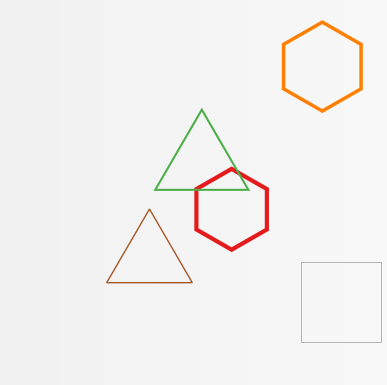[{"shape": "hexagon", "thickness": 3, "radius": 0.53, "center": [0.598, 0.456]}, {"shape": "triangle", "thickness": 1.5, "radius": 0.69, "center": [0.521, 0.576]}, {"shape": "hexagon", "thickness": 2.5, "radius": 0.58, "center": [0.832, 0.827]}, {"shape": "triangle", "thickness": 1, "radius": 0.64, "center": [0.386, 0.33]}, {"shape": "square", "thickness": 0.5, "radius": 0.52, "center": [0.881, 0.215]}]